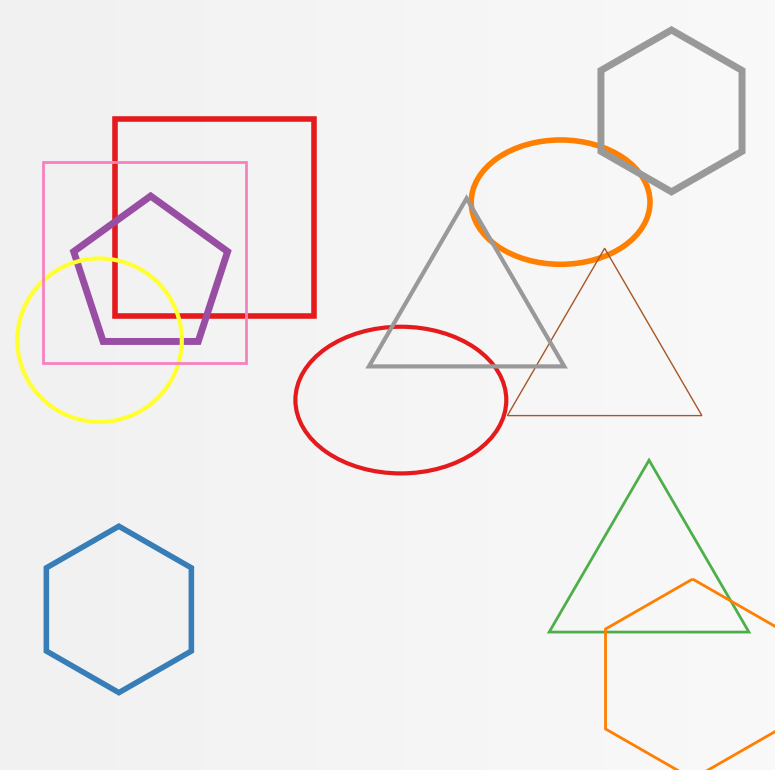[{"shape": "square", "thickness": 2, "radius": 0.64, "center": [0.277, 0.718]}, {"shape": "oval", "thickness": 1.5, "radius": 0.68, "center": [0.517, 0.48]}, {"shape": "hexagon", "thickness": 2, "radius": 0.54, "center": [0.153, 0.209]}, {"shape": "triangle", "thickness": 1, "radius": 0.74, "center": [0.837, 0.254]}, {"shape": "pentagon", "thickness": 2.5, "radius": 0.52, "center": [0.194, 0.641]}, {"shape": "hexagon", "thickness": 1, "radius": 0.65, "center": [0.894, 0.118]}, {"shape": "oval", "thickness": 2, "radius": 0.58, "center": [0.723, 0.737]}, {"shape": "circle", "thickness": 1.5, "radius": 0.53, "center": [0.128, 0.558]}, {"shape": "triangle", "thickness": 0.5, "radius": 0.72, "center": [0.78, 0.533]}, {"shape": "square", "thickness": 1, "radius": 0.65, "center": [0.187, 0.66]}, {"shape": "hexagon", "thickness": 2.5, "radius": 0.53, "center": [0.866, 0.856]}, {"shape": "triangle", "thickness": 1.5, "radius": 0.73, "center": [0.602, 0.597]}]